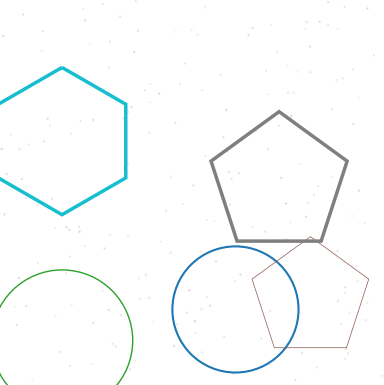[{"shape": "circle", "thickness": 1.5, "radius": 0.82, "center": [0.612, 0.196]}, {"shape": "circle", "thickness": 1, "radius": 0.92, "center": [0.161, 0.115]}, {"shape": "pentagon", "thickness": 0.5, "radius": 0.8, "center": [0.806, 0.226]}, {"shape": "pentagon", "thickness": 2.5, "radius": 0.93, "center": [0.725, 0.524]}, {"shape": "hexagon", "thickness": 2.5, "radius": 0.96, "center": [0.161, 0.634]}]